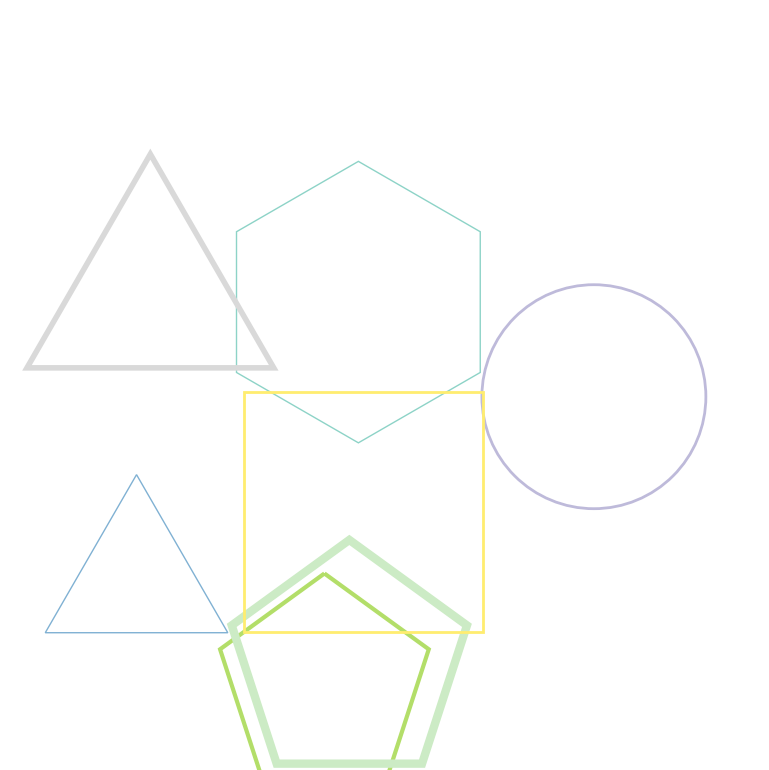[{"shape": "hexagon", "thickness": 0.5, "radius": 0.91, "center": [0.465, 0.608]}, {"shape": "circle", "thickness": 1, "radius": 0.73, "center": [0.771, 0.485]}, {"shape": "triangle", "thickness": 0.5, "radius": 0.68, "center": [0.177, 0.247]}, {"shape": "pentagon", "thickness": 1.5, "radius": 0.71, "center": [0.421, 0.113]}, {"shape": "triangle", "thickness": 2, "radius": 0.93, "center": [0.195, 0.615]}, {"shape": "pentagon", "thickness": 3, "radius": 0.8, "center": [0.454, 0.138]}, {"shape": "square", "thickness": 1, "radius": 0.78, "center": [0.472, 0.335]}]